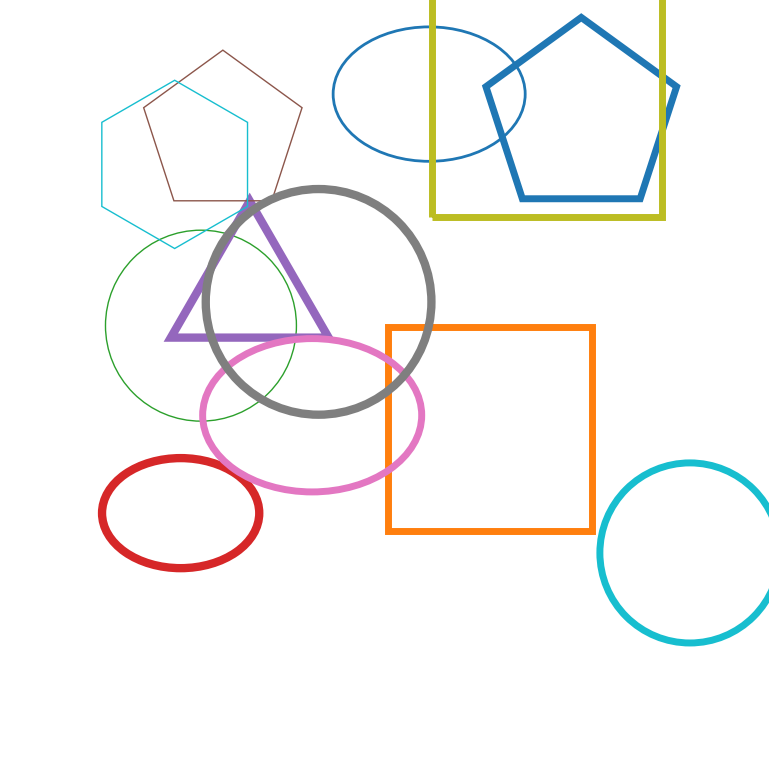[{"shape": "pentagon", "thickness": 2.5, "radius": 0.65, "center": [0.755, 0.847]}, {"shape": "oval", "thickness": 1, "radius": 0.62, "center": [0.557, 0.878]}, {"shape": "square", "thickness": 2.5, "radius": 0.66, "center": [0.637, 0.443]}, {"shape": "circle", "thickness": 0.5, "radius": 0.62, "center": [0.261, 0.577]}, {"shape": "oval", "thickness": 3, "radius": 0.51, "center": [0.235, 0.334]}, {"shape": "triangle", "thickness": 3, "radius": 0.59, "center": [0.324, 0.621]}, {"shape": "pentagon", "thickness": 0.5, "radius": 0.54, "center": [0.289, 0.827]}, {"shape": "oval", "thickness": 2.5, "radius": 0.71, "center": [0.405, 0.461]}, {"shape": "circle", "thickness": 3, "radius": 0.73, "center": [0.414, 0.608]}, {"shape": "square", "thickness": 2.5, "radius": 0.75, "center": [0.711, 0.868]}, {"shape": "hexagon", "thickness": 0.5, "radius": 0.55, "center": [0.227, 0.787]}, {"shape": "circle", "thickness": 2.5, "radius": 0.58, "center": [0.896, 0.282]}]